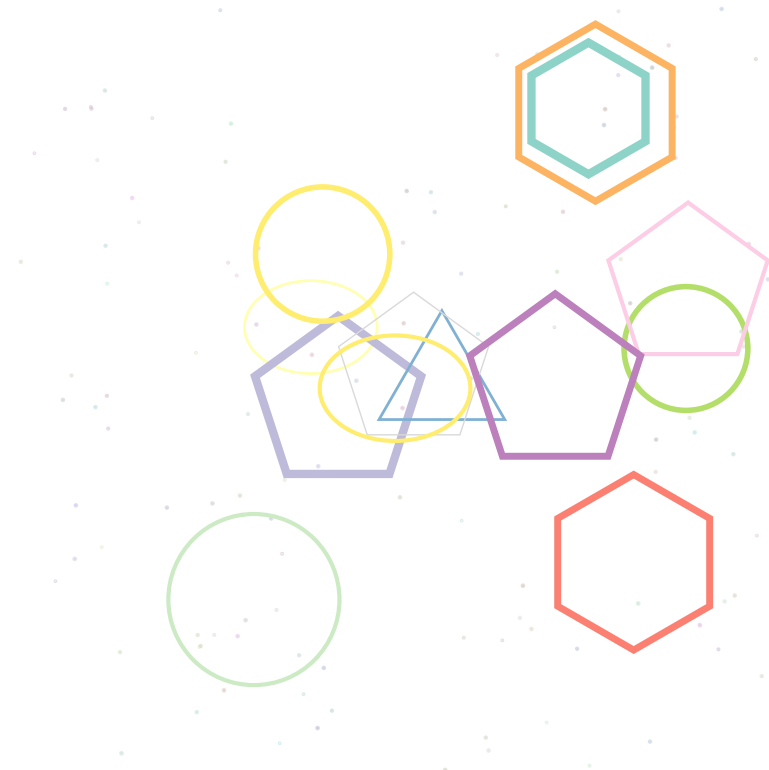[{"shape": "hexagon", "thickness": 3, "radius": 0.43, "center": [0.764, 0.859]}, {"shape": "oval", "thickness": 1, "radius": 0.43, "center": [0.404, 0.575]}, {"shape": "pentagon", "thickness": 3, "radius": 0.57, "center": [0.439, 0.476]}, {"shape": "hexagon", "thickness": 2.5, "radius": 0.57, "center": [0.823, 0.27]}, {"shape": "triangle", "thickness": 1, "radius": 0.47, "center": [0.574, 0.502]}, {"shape": "hexagon", "thickness": 2.5, "radius": 0.58, "center": [0.773, 0.854]}, {"shape": "circle", "thickness": 2, "radius": 0.4, "center": [0.891, 0.547]}, {"shape": "pentagon", "thickness": 1.5, "radius": 0.54, "center": [0.894, 0.628]}, {"shape": "pentagon", "thickness": 0.5, "radius": 0.51, "center": [0.537, 0.518]}, {"shape": "pentagon", "thickness": 2.5, "radius": 0.58, "center": [0.721, 0.502]}, {"shape": "circle", "thickness": 1.5, "radius": 0.56, "center": [0.33, 0.221]}, {"shape": "oval", "thickness": 1.5, "radius": 0.49, "center": [0.513, 0.496]}, {"shape": "circle", "thickness": 2, "radius": 0.44, "center": [0.419, 0.67]}]